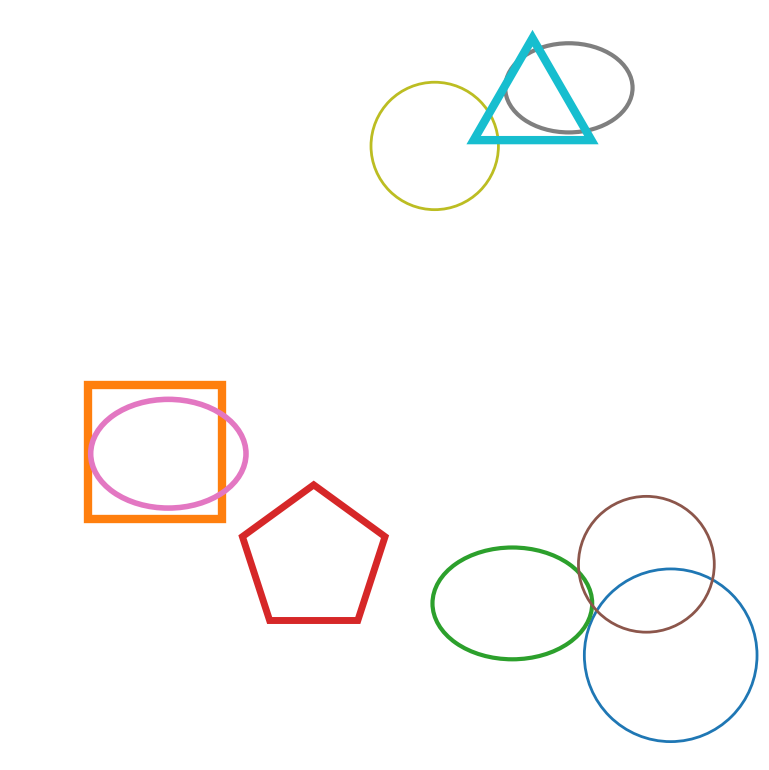[{"shape": "circle", "thickness": 1, "radius": 0.56, "center": [0.871, 0.149]}, {"shape": "square", "thickness": 3, "radius": 0.44, "center": [0.201, 0.413]}, {"shape": "oval", "thickness": 1.5, "radius": 0.52, "center": [0.665, 0.216]}, {"shape": "pentagon", "thickness": 2.5, "radius": 0.49, "center": [0.407, 0.273]}, {"shape": "circle", "thickness": 1, "radius": 0.44, "center": [0.839, 0.267]}, {"shape": "oval", "thickness": 2, "radius": 0.5, "center": [0.219, 0.411]}, {"shape": "oval", "thickness": 1.5, "radius": 0.41, "center": [0.739, 0.886]}, {"shape": "circle", "thickness": 1, "radius": 0.41, "center": [0.565, 0.81]}, {"shape": "triangle", "thickness": 3, "radius": 0.44, "center": [0.692, 0.862]}]